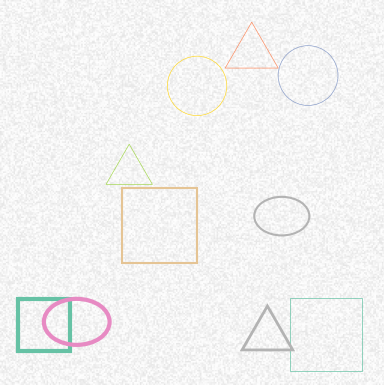[{"shape": "square", "thickness": 3, "radius": 0.34, "center": [0.114, 0.156]}, {"shape": "square", "thickness": 0.5, "radius": 0.47, "center": [0.846, 0.131]}, {"shape": "triangle", "thickness": 0.5, "radius": 0.4, "center": [0.654, 0.863]}, {"shape": "circle", "thickness": 0.5, "radius": 0.39, "center": [0.8, 0.804]}, {"shape": "oval", "thickness": 3, "radius": 0.43, "center": [0.199, 0.164]}, {"shape": "triangle", "thickness": 0.5, "radius": 0.35, "center": [0.336, 0.556]}, {"shape": "circle", "thickness": 0.5, "radius": 0.39, "center": [0.512, 0.777]}, {"shape": "square", "thickness": 1.5, "radius": 0.48, "center": [0.414, 0.415]}, {"shape": "oval", "thickness": 1.5, "radius": 0.36, "center": [0.732, 0.439]}, {"shape": "triangle", "thickness": 2, "radius": 0.38, "center": [0.695, 0.129]}]